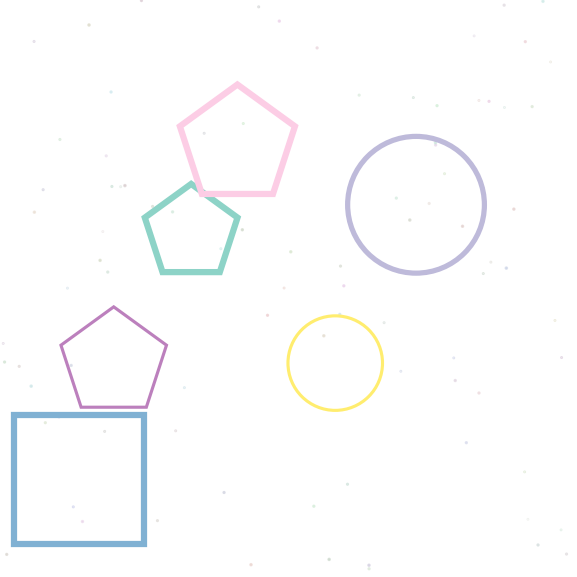[{"shape": "pentagon", "thickness": 3, "radius": 0.42, "center": [0.331, 0.596]}, {"shape": "circle", "thickness": 2.5, "radius": 0.59, "center": [0.72, 0.645]}, {"shape": "square", "thickness": 3, "radius": 0.56, "center": [0.137, 0.169]}, {"shape": "pentagon", "thickness": 3, "radius": 0.52, "center": [0.411, 0.748]}, {"shape": "pentagon", "thickness": 1.5, "radius": 0.48, "center": [0.197, 0.372]}, {"shape": "circle", "thickness": 1.5, "radius": 0.41, "center": [0.58, 0.37]}]